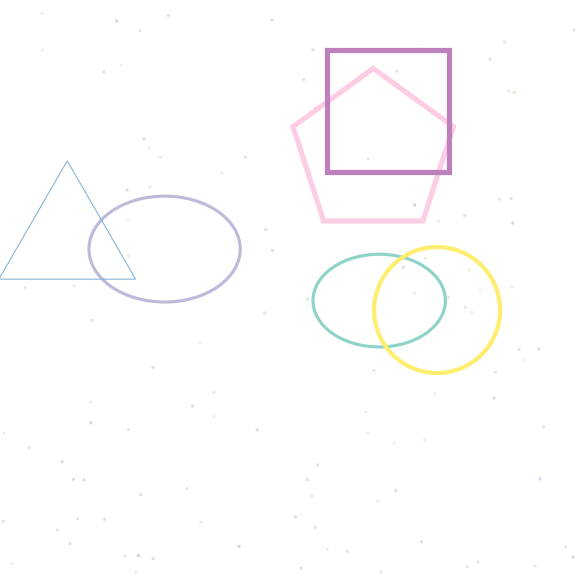[{"shape": "oval", "thickness": 1.5, "radius": 0.57, "center": [0.657, 0.479]}, {"shape": "oval", "thickness": 1.5, "radius": 0.65, "center": [0.285, 0.568]}, {"shape": "triangle", "thickness": 0.5, "radius": 0.68, "center": [0.116, 0.584]}, {"shape": "pentagon", "thickness": 2.5, "radius": 0.73, "center": [0.646, 0.735]}, {"shape": "square", "thickness": 2.5, "radius": 0.53, "center": [0.671, 0.807]}, {"shape": "circle", "thickness": 2, "radius": 0.55, "center": [0.757, 0.462]}]